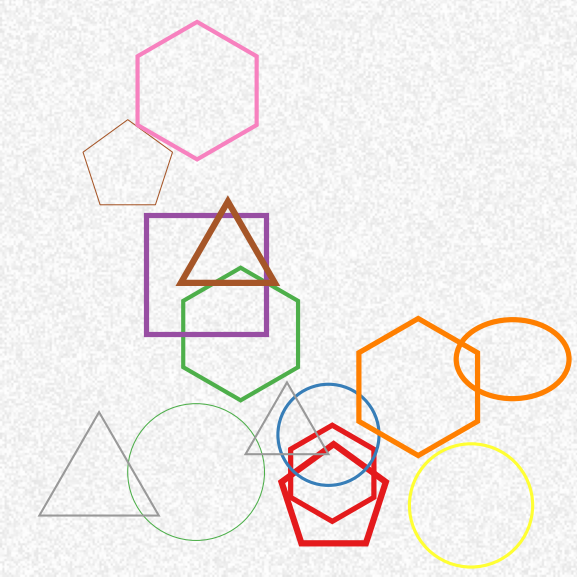[{"shape": "pentagon", "thickness": 3, "radius": 0.47, "center": [0.578, 0.135]}, {"shape": "hexagon", "thickness": 2.5, "radius": 0.42, "center": [0.575, 0.18]}, {"shape": "circle", "thickness": 1.5, "radius": 0.44, "center": [0.569, 0.246]}, {"shape": "hexagon", "thickness": 2, "radius": 0.57, "center": [0.417, 0.421]}, {"shape": "circle", "thickness": 0.5, "radius": 0.59, "center": [0.34, 0.182]}, {"shape": "square", "thickness": 2.5, "radius": 0.52, "center": [0.357, 0.524]}, {"shape": "oval", "thickness": 2.5, "radius": 0.49, "center": [0.888, 0.377]}, {"shape": "hexagon", "thickness": 2.5, "radius": 0.59, "center": [0.724, 0.329]}, {"shape": "circle", "thickness": 1.5, "radius": 0.53, "center": [0.816, 0.124]}, {"shape": "pentagon", "thickness": 0.5, "radius": 0.41, "center": [0.221, 0.71]}, {"shape": "triangle", "thickness": 3, "radius": 0.47, "center": [0.395, 0.556]}, {"shape": "hexagon", "thickness": 2, "radius": 0.6, "center": [0.341, 0.842]}, {"shape": "triangle", "thickness": 1, "radius": 0.41, "center": [0.497, 0.254]}, {"shape": "triangle", "thickness": 1, "radius": 0.6, "center": [0.172, 0.166]}]